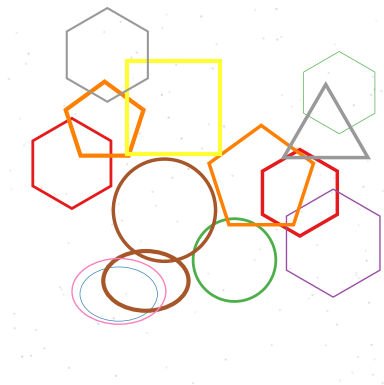[{"shape": "hexagon", "thickness": 2.5, "radius": 0.56, "center": [0.779, 0.499]}, {"shape": "hexagon", "thickness": 2, "radius": 0.59, "center": [0.187, 0.575]}, {"shape": "oval", "thickness": 0.5, "radius": 0.5, "center": [0.308, 0.236]}, {"shape": "hexagon", "thickness": 0.5, "radius": 0.53, "center": [0.881, 0.759]}, {"shape": "circle", "thickness": 2, "radius": 0.54, "center": [0.609, 0.324]}, {"shape": "hexagon", "thickness": 1, "radius": 0.7, "center": [0.866, 0.368]}, {"shape": "pentagon", "thickness": 3, "radius": 0.53, "center": [0.272, 0.682]}, {"shape": "pentagon", "thickness": 2.5, "radius": 0.71, "center": [0.679, 0.532]}, {"shape": "square", "thickness": 3, "radius": 0.61, "center": [0.451, 0.72]}, {"shape": "circle", "thickness": 2.5, "radius": 0.66, "center": [0.427, 0.454]}, {"shape": "oval", "thickness": 3, "radius": 0.55, "center": [0.379, 0.27]}, {"shape": "oval", "thickness": 1, "radius": 0.61, "center": [0.309, 0.243]}, {"shape": "triangle", "thickness": 2.5, "radius": 0.63, "center": [0.846, 0.654]}, {"shape": "hexagon", "thickness": 1.5, "radius": 0.61, "center": [0.279, 0.857]}]